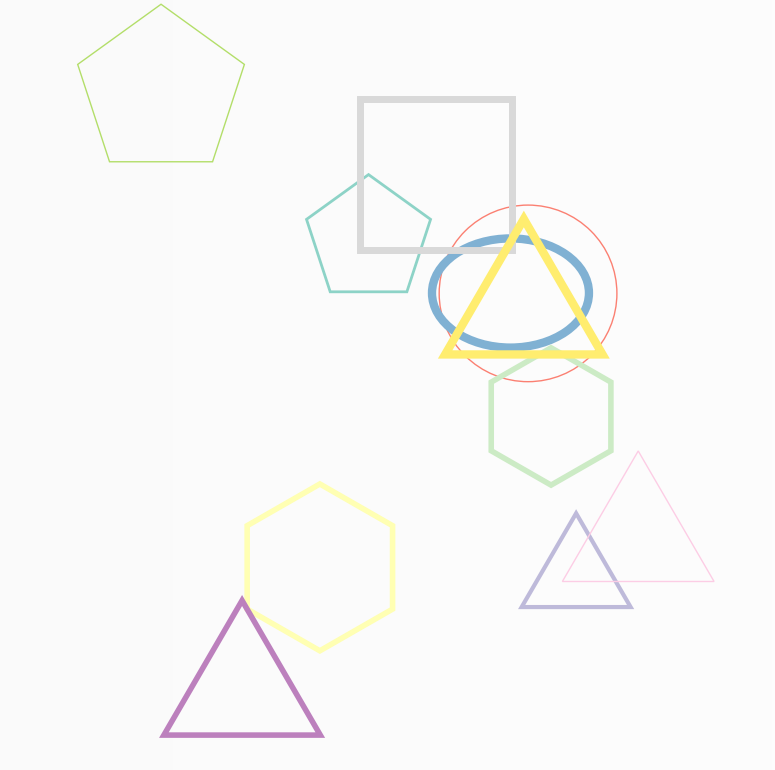[{"shape": "pentagon", "thickness": 1, "radius": 0.42, "center": [0.476, 0.689]}, {"shape": "hexagon", "thickness": 2, "radius": 0.54, "center": [0.413, 0.263]}, {"shape": "triangle", "thickness": 1.5, "radius": 0.41, "center": [0.743, 0.252]}, {"shape": "circle", "thickness": 0.5, "radius": 0.57, "center": [0.681, 0.619]}, {"shape": "oval", "thickness": 3, "radius": 0.51, "center": [0.659, 0.619]}, {"shape": "pentagon", "thickness": 0.5, "radius": 0.57, "center": [0.208, 0.881]}, {"shape": "triangle", "thickness": 0.5, "radius": 0.56, "center": [0.824, 0.301]}, {"shape": "square", "thickness": 2.5, "radius": 0.49, "center": [0.562, 0.774]}, {"shape": "triangle", "thickness": 2, "radius": 0.58, "center": [0.312, 0.104]}, {"shape": "hexagon", "thickness": 2, "radius": 0.45, "center": [0.711, 0.459]}, {"shape": "triangle", "thickness": 3, "radius": 0.59, "center": [0.676, 0.598]}]